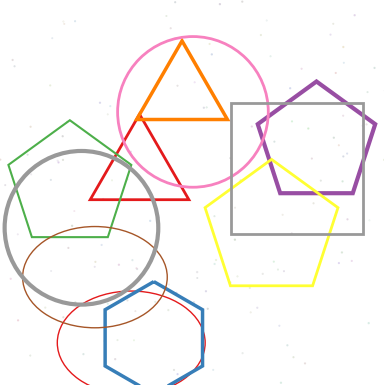[{"shape": "triangle", "thickness": 2, "radius": 0.74, "center": [0.362, 0.555]}, {"shape": "oval", "thickness": 1, "radius": 0.96, "center": [0.341, 0.11]}, {"shape": "hexagon", "thickness": 2.5, "radius": 0.73, "center": [0.4, 0.122]}, {"shape": "pentagon", "thickness": 1.5, "radius": 0.84, "center": [0.181, 0.52]}, {"shape": "pentagon", "thickness": 3, "radius": 0.8, "center": [0.822, 0.628]}, {"shape": "triangle", "thickness": 2.5, "radius": 0.68, "center": [0.473, 0.758]}, {"shape": "pentagon", "thickness": 2, "radius": 0.91, "center": [0.705, 0.405]}, {"shape": "oval", "thickness": 1, "radius": 0.94, "center": [0.247, 0.28]}, {"shape": "circle", "thickness": 2, "radius": 0.98, "center": [0.501, 0.709]}, {"shape": "circle", "thickness": 3, "radius": 1.0, "center": [0.212, 0.408]}, {"shape": "square", "thickness": 2, "radius": 0.85, "center": [0.771, 0.562]}]